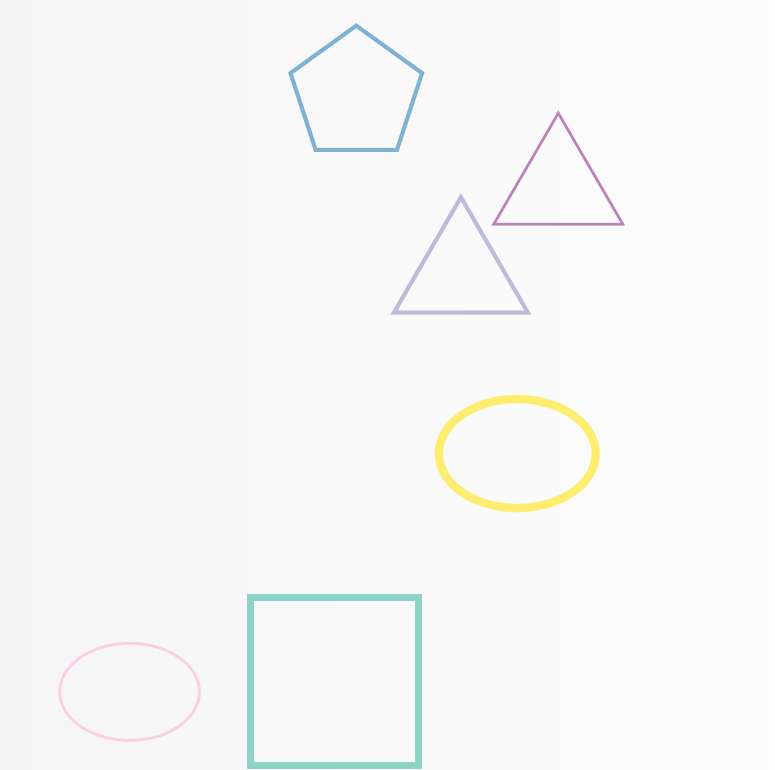[{"shape": "square", "thickness": 2.5, "radius": 0.54, "center": [0.431, 0.115]}, {"shape": "triangle", "thickness": 1.5, "radius": 0.5, "center": [0.595, 0.644]}, {"shape": "pentagon", "thickness": 1.5, "radius": 0.45, "center": [0.46, 0.877]}, {"shape": "oval", "thickness": 1, "radius": 0.45, "center": [0.167, 0.101]}, {"shape": "triangle", "thickness": 1, "radius": 0.48, "center": [0.72, 0.757]}, {"shape": "oval", "thickness": 3, "radius": 0.51, "center": [0.667, 0.411]}]